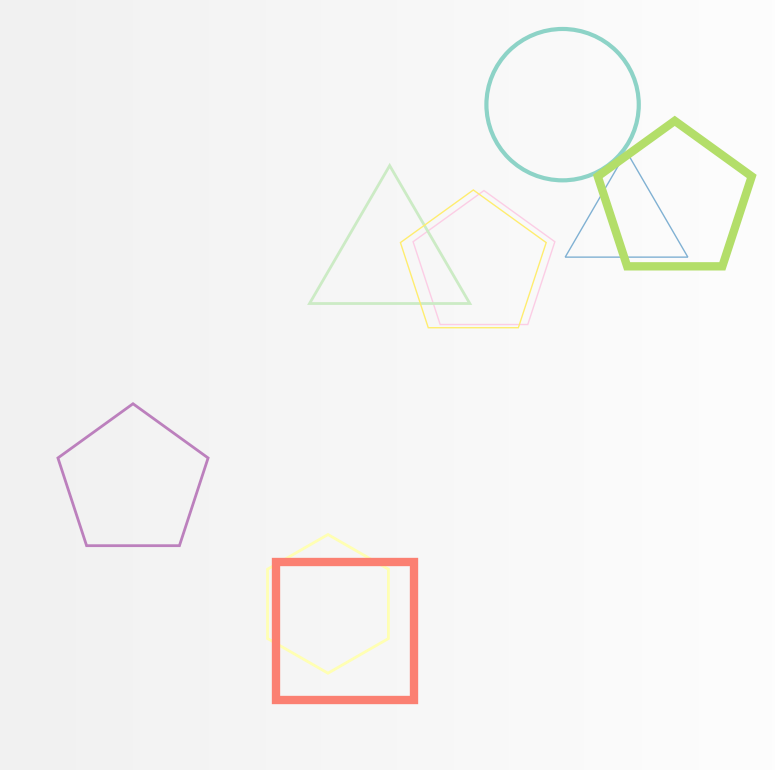[{"shape": "circle", "thickness": 1.5, "radius": 0.49, "center": [0.726, 0.864]}, {"shape": "hexagon", "thickness": 1, "radius": 0.45, "center": [0.423, 0.216]}, {"shape": "square", "thickness": 3, "radius": 0.45, "center": [0.445, 0.18]}, {"shape": "triangle", "thickness": 0.5, "radius": 0.46, "center": [0.808, 0.712]}, {"shape": "pentagon", "thickness": 3, "radius": 0.52, "center": [0.871, 0.739]}, {"shape": "pentagon", "thickness": 0.5, "radius": 0.48, "center": [0.624, 0.656]}, {"shape": "pentagon", "thickness": 1, "radius": 0.51, "center": [0.172, 0.374]}, {"shape": "triangle", "thickness": 1, "radius": 0.6, "center": [0.503, 0.666]}, {"shape": "pentagon", "thickness": 0.5, "radius": 0.49, "center": [0.611, 0.654]}]